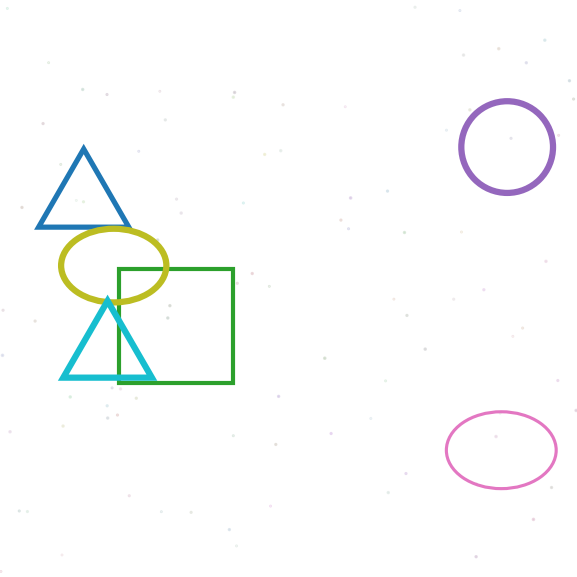[{"shape": "triangle", "thickness": 2.5, "radius": 0.45, "center": [0.145, 0.651]}, {"shape": "square", "thickness": 2, "radius": 0.49, "center": [0.304, 0.435]}, {"shape": "circle", "thickness": 3, "radius": 0.4, "center": [0.878, 0.744]}, {"shape": "oval", "thickness": 1.5, "radius": 0.48, "center": [0.868, 0.22]}, {"shape": "oval", "thickness": 3, "radius": 0.46, "center": [0.197, 0.539]}, {"shape": "triangle", "thickness": 3, "radius": 0.44, "center": [0.186, 0.389]}]